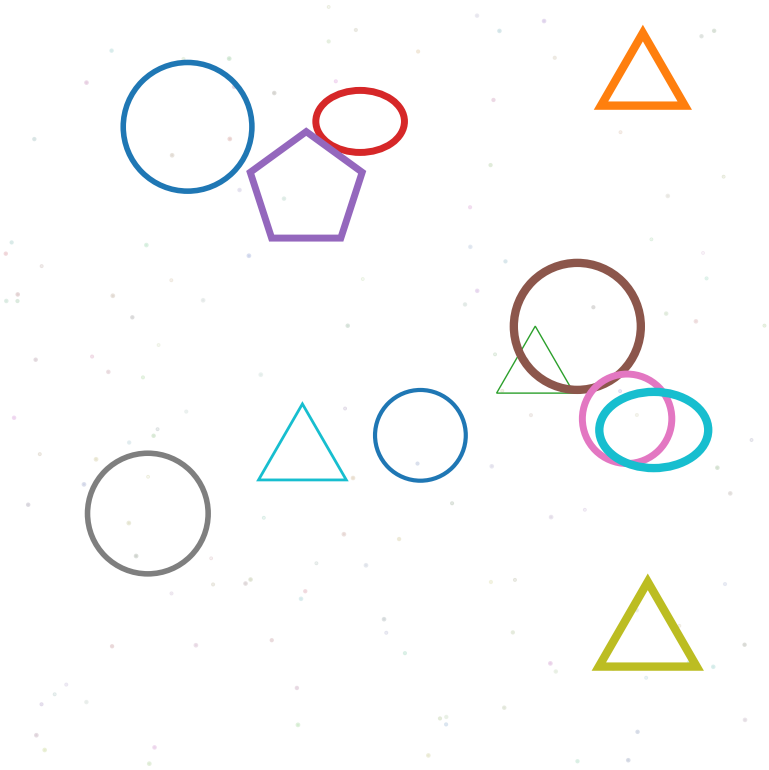[{"shape": "circle", "thickness": 2, "radius": 0.42, "center": [0.244, 0.835]}, {"shape": "circle", "thickness": 1.5, "radius": 0.29, "center": [0.546, 0.435]}, {"shape": "triangle", "thickness": 3, "radius": 0.31, "center": [0.835, 0.894]}, {"shape": "triangle", "thickness": 0.5, "radius": 0.29, "center": [0.695, 0.518]}, {"shape": "oval", "thickness": 2.5, "radius": 0.29, "center": [0.468, 0.842]}, {"shape": "pentagon", "thickness": 2.5, "radius": 0.38, "center": [0.398, 0.753]}, {"shape": "circle", "thickness": 3, "radius": 0.41, "center": [0.75, 0.576]}, {"shape": "circle", "thickness": 2.5, "radius": 0.29, "center": [0.814, 0.456]}, {"shape": "circle", "thickness": 2, "radius": 0.39, "center": [0.192, 0.333]}, {"shape": "triangle", "thickness": 3, "radius": 0.37, "center": [0.841, 0.171]}, {"shape": "oval", "thickness": 3, "radius": 0.35, "center": [0.849, 0.442]}, {"shape": "triangle", "thickness": 1, "radius": 0.33, "center": [0.393, 0.41]}]